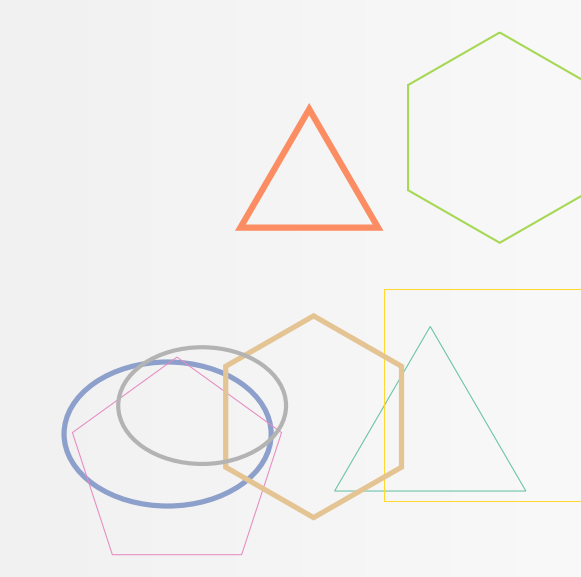[{"shape": "triangle", "thickness": 0.5, "radius": 0.95, "center": [0.74, 0.244]}, {"shape": "triangle", "thickness": 3, "radius": 0.68, "center": [0.532, 0.673]}, {"shape": "oval", "thickness": 2.5, "radius": 0.89, "center": [0.288, 0.248]}, {"shape": "pentagon", "thickness": 0.5, "radius": 0.95, "center": [0.305, 0.192]}, {"shape": "hexagon", "thickness": 1, "radius": 0.91, "center": [0.86, 0.761]}, {"shape": "square", "thickness": 0.5, "radius": 0.92, "center": [0.845, 0.315]}, {"shape": "hexagon", "thickness": 2.5, "radius": 0.87, "center": [0.54, 0.278]}, {"shape": "oval", "thickness": 2, "radius": 0.72, "center": [0.348, 0.297]}]